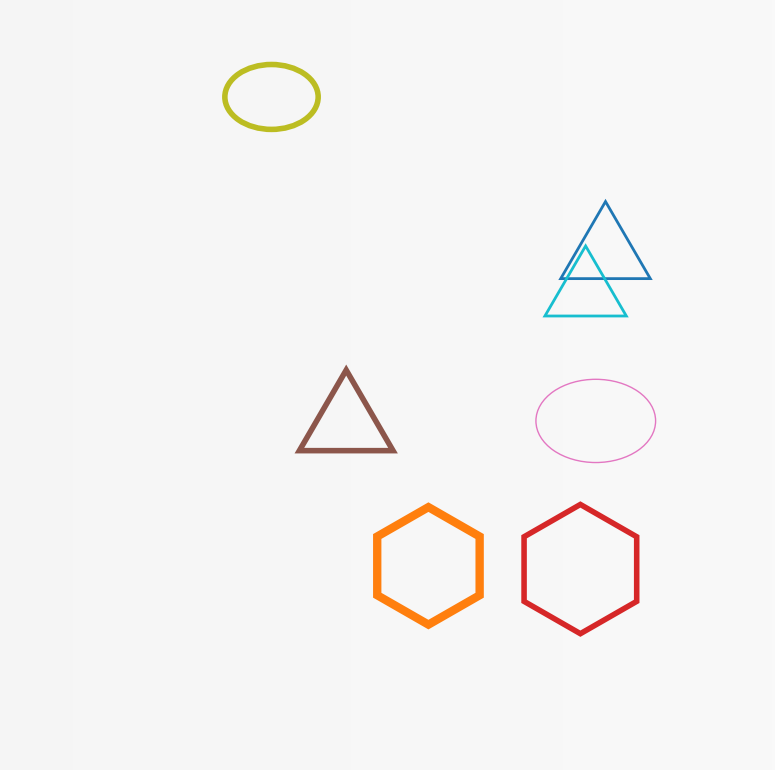[{"shape": "triangle", "thickness": 1, "radius": 0.33, "center": [0.781, 0.672]}, {"shape": "hexagon", "thickness": 3, "radius": 0.38, "center": [0.553, 0.265]}, {"shape": "hexagon", "thickness": 2, "radius": 0.42, "center": [0.749, 0.261]}, {"shape": "triangle", "thickness": 2, "radius": 0.35, "center": [0.447, 0.45]}, {"shape": "oval", "thickness": 0.5, "radius": 0.39, "center": [0.769, 0.453]}, {"shape": "oval", "thickness": 2, "radius": 0.3, "center": [0.35, 0.874]}, {"shape": "triangle", "thickness": 1, "radius": 0.3, "center": [0.756, 0.62]}]